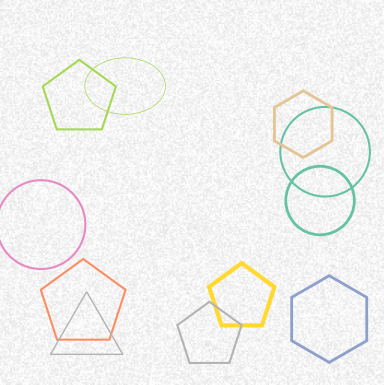[{"shape": "circle", "thickness": 1.5, "radius": 0.58, "center": [0.844, 0.606]}, {"shape": "circle", "thickness": 2, "radius": 0.45, "center": [0.831, 0.479]}, {"shape": "pentagon", "thickness": 1.5, "radius": 0.58, "center": [0.216, 0.211]}, {"shape": "hexagon", "thickness": 2, "radius": 0.56, "center": [0.855, 0.171]}, {"shape": "circle", "thickness": 1.5, "radius": 0.58, "center": [0.106, 0.417]}, {"shape": "oval", "thickness": 0.5, "radius": 0.52, "center": [0.325, 0.776]}, {"shape": "pentagon", "thickness": 1.5, "radius": 0.5, "center": [0.206, 0.745]}, {"shape": "pentagon", "thickness": 3, "radius": 0.45, "center": [0.628, 0.227]}, {"shape": "hexagon", "thickness": 2, "radius": 0.43, "center": [0.788, 0.678]}, {"shape": "pentagon", "thickness": 1.5, "radius": 0.44, "center": [0.544, 0.128]}, {"shape": "triangle", "thickness": 1, "radius": 0.54, "center": [0.225, 0.134]}]